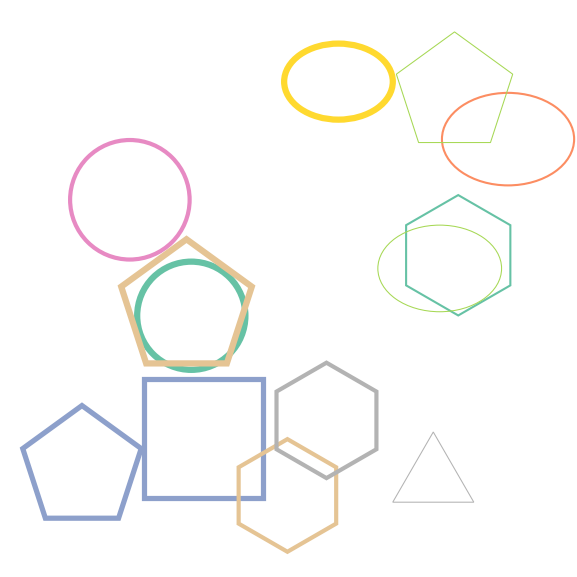[{"shape": "circle", "thickness": 3, "radius": 0.47, "center": [0.331, 0.452]}, {"shape": "hexagon", "thickness": 1, "radius": 0.52, "center": [0.793, 0.557]}, {"shape": "oval", "thickness": 1, "radius": 0.57, "center": [0.88, 0.758]}, {"shape": "square", "thickness": 2.5, "radius": 0.52, "center": [0.352, 0.24]}, {"shape": "pentagon", "thickness": 2.5, "radius": 0.54, "center": [0.142, 0.189]}, {"shape": "circle", "thickness": 2, "radius": 0.52, "center": [0.225, 0.653]}, {"shape": "pentagon", "thickness": 0.5, "radius": 0.53, "center": [0.787, 0.838]}, {"shape": "oval", "thickness": 0.5, "radius": 0.54, "center": [0.761, 0.534]}, {"shape": "oval", "thickness": 3, "radius": 0.47, "center": [0.586, 0.858]}, {"shape": "pentagon", "thickness": 3, "radius": 0.59, "center": [0.323, 0.466]}, {"shape": "hexagon", "thickness": 2, "radius": 0.49, "center": [0.498, 0.141]}, {"shape": "hexagon", "thickness": 2, "radius": 0.5, "center": [0.565, 0.271]}, {"shape": "triangle", "thickness": 0.5, "radius": 0.41, "center": [0.75, 0.17]}]